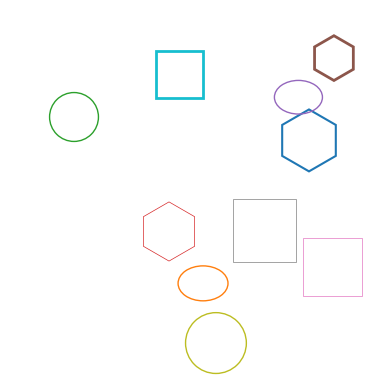[{"shape": "hexagon", "thickness": 1.5, "radius": 0.4, "center": [0.803, 0.635]}, {"shape": "oval", "thickness": 1, "radius": 0.32, "center": [0.527, 0.264]}, {"shape": "circle", "thickness": 1, "radius": 0.32, "center": [0.192, 0.696]}, {"shape": "hexagon", "thickness": 0.5, "radius": 0.38, "center": [0.439, 0.399]}, {"shape": "oval", "thickness": 1, "radius": 0.31, "center": [0.775, 0.747]}, {"shape": "hexagon", "thickness": 2, "radius": 0.29, "center": [0.867, 0.849]}, {"shape": "square", "thickness": 0.5, "radius": 0.38, "center": [0.863, 0.306]}, {"shape": "square", "thickness": 0.5, "radius": 0.41, "center": [0.687, 0.401]}, {"shape": "circle", "thickness": 1, "radius": 0.39, "center": [0.561, 0.109]}, {"shape": "square", "thickness": 2, "radius": 0.31, "center": [0.466, 0.806]}]